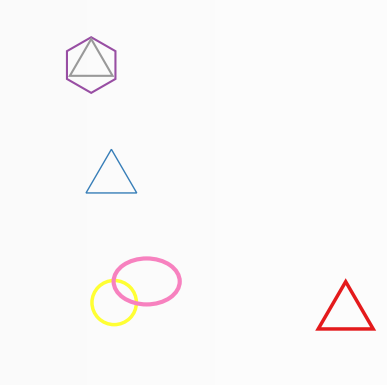[{"shape": "triangle", "thickness": 2.5, "radius": 0.41, "center": [0.892, 0.187]}, {"shape": "triangle", "thickness": 1, "radius": 0.38, "center": [0.287, 0.537]}, {"shape": "hexagon", "thickness": 1.5, "radius": 0.36, "center": [0.235, 0.831]}, {"shape": "circle", "thickness": 2.5, "radius": 0.29, "center": [0.295, 0.214]}, {"shape": "oval", "thickness": 3, "radius": 0.43, "center": [0.379, 0.269]}, {"shape": "triangle", "thickness": 1.5, "radius": 0.32, "center": [0.235, 0.835]}]